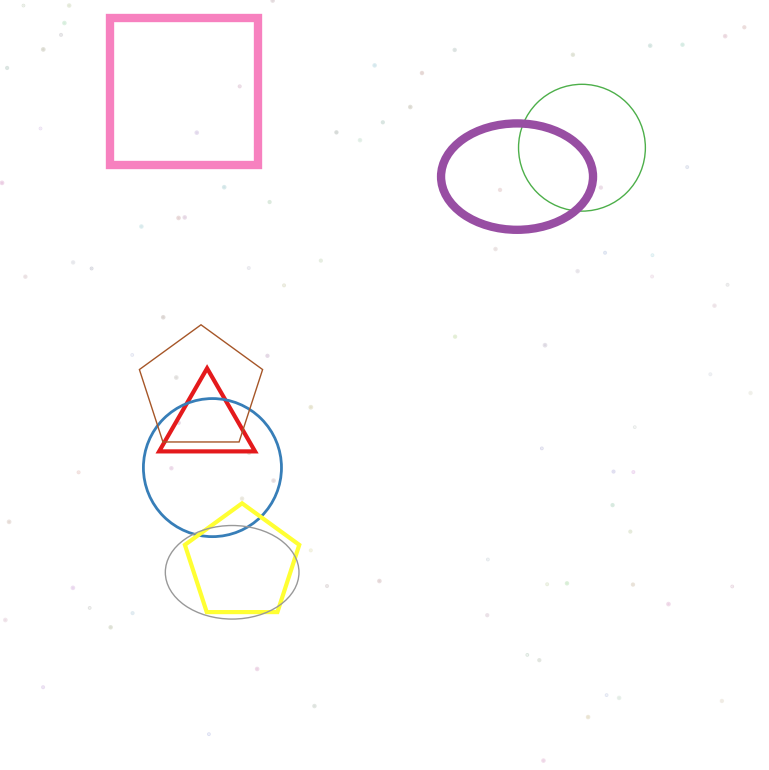[{"shape": "triangle", "thickness": 1.5, "radius": 0.36, "center": [0.269, 0.45]}, {"shape": "circle", "thickness": 1, "radius": 0.45, "center": [0.276, 0.393]}, {"shape": "circle", "thickness": 0.5, "radius": 0.41, "center": [0.756, 0.808]}, {"shape": "oval", "thickness": 3, "radius": 0.49, "center": [0.671, 0.771]}, {"shape": "pentagon", "thickness": 1.5, "radius": 0.39, "center": [0.314, 0.268]}, {"shape": "pentagon", "thickness": 0.5, "radius": 0.42, "center": [0.261, 0.494]}, {"shape": "square", "thickness": 3, "radius": 0.48, "center": [0.239, 0.882]}, {"shape": "oval", "thickness": 0.5, "radius": 0.43, "center": [0.302, 0.257]}]